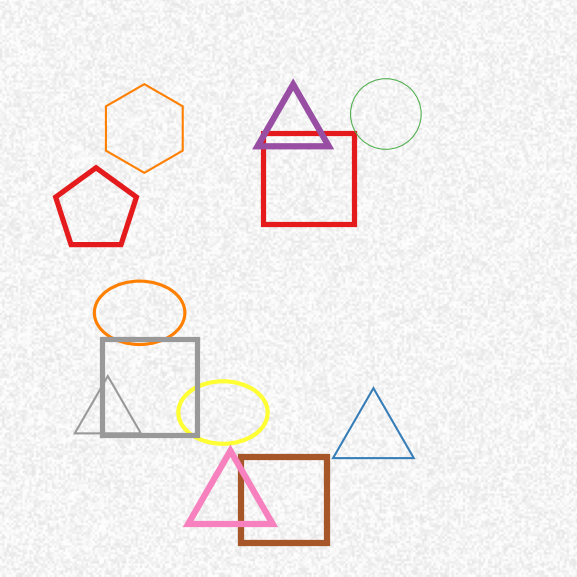[{"shape": "square", "thickness": 2.5, "radius": 0.39, "center": [0.534, 0.691]}, {"shape": "pentagon", "thickness": 2.5, "radius": 0.37, "center": [0.166, 0.635]}, {"shape": "triangle", "thickness": 1, "radius": 0.4, "center": [0.647, 0.246]}, {"shape": "circle", "thickness": 0.5, "radius": 0.31, "center": [0.668, 0.802]}, {"shape": "triangle", "thickness": 3, "radius": 0.36, "center": [0.508, 0.781]}, {"shape": "hexagon", "thickness": 1, "radius": 0.38, "center": [0.25, 0.777]}, {"shape": "oval", "thickness": 1.5, "radius": 0.39, "center": [0.242, 0.457]}, {"shape": "oval", "thickness": 2, "radius": 0.39, "center": [0.386, 0.285]}, {"shape": "square", "thickness": 3, "radius": 0.37, "center": [0.492, 0.134]}, {"shape": "triangle", "thickness": 3, "radius": 0.42, "center": [0.399, 0.134]}, {"shape": "triangle", "thickness": 1, "radius": 0.33, "center": [0.187, 0.282]}, {"shape": "square", "thickness": 2.5, "radius": 0.41, "center": [0.259, 0.329]}]